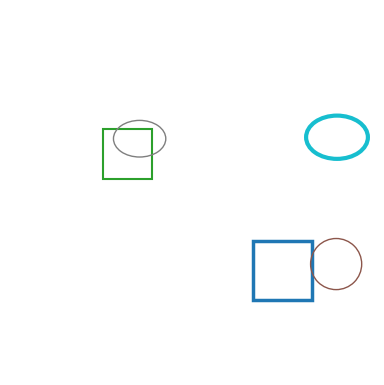[{"shape": "square", "thickness": 2.5, "radius": 0.39, "center": [0.734, 0.297]}, {"shape": "square", "thickness": 1.5, "radius": 0.32, "center": [0.332, 0.6]}, {"shape": "circle", "thickness": 1, "radius": 0.33, "center": [0.873, 0.314]}, {"shape": "oval", "thickness": 1, "radius": 0.34, "center": [0.363, 0.64]}, {"shape": "oval", "thickness": 3, "radius": 0.4, "center": [0.875, 0.644]}]